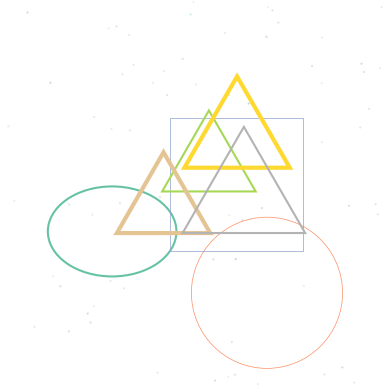[{"shape": "oval", "thickness": 1.5, "radius": 0.83, "center": [0.291, 0.399]}, {"shape": "circle", "thickness": 0.5, "radius": 0.98, "center": [0.693, 0.239]}, {"shape": "square", "thickness": 0.5, "radius": 0.86, "center": [0.615, 0.521]}, {"shape": "triangle", "thickness": 1.5, "radius": 0.7, "center": [0.543, 0.573]}, {"shape": "triangle", "thickness": 3, "radius": 0.79, "center": [0.616, 0.643]}, {"shape": "triangle", "thickness": 3, "radius": 0.7, "center": [0.425, 0.465]}, {"shape": "triangle", "thickness": 1.5, "radius": 0.92, "center": [0.633, 0.487]}]